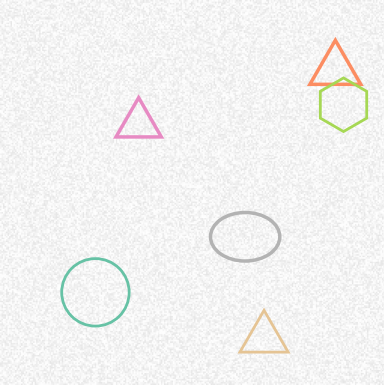[{"shape": "circle", "thickness": 2, "radius": 0.44, "center": [0.248, 0.241]}, {"shape": "triangle", "thickness": 2.5, "radius": 0.38, "center": [0.871, 0.819]}, {"shape": "triangle", "thickness": 2.5, "radius": 0.34, "center": [0.36, 0.678]}, {"shape": "hexagon", "thickness": 2, "radius": 0.35, "center": [0.892, 0.728]}, {"shape": "triangle", "thickness": 2, "radius": 0.36, "center": [0.686, 0.122]}, {"shape": "oval", "thickness": 2.5, "radius": 0.45, "center": [0.637, 0.385]}]